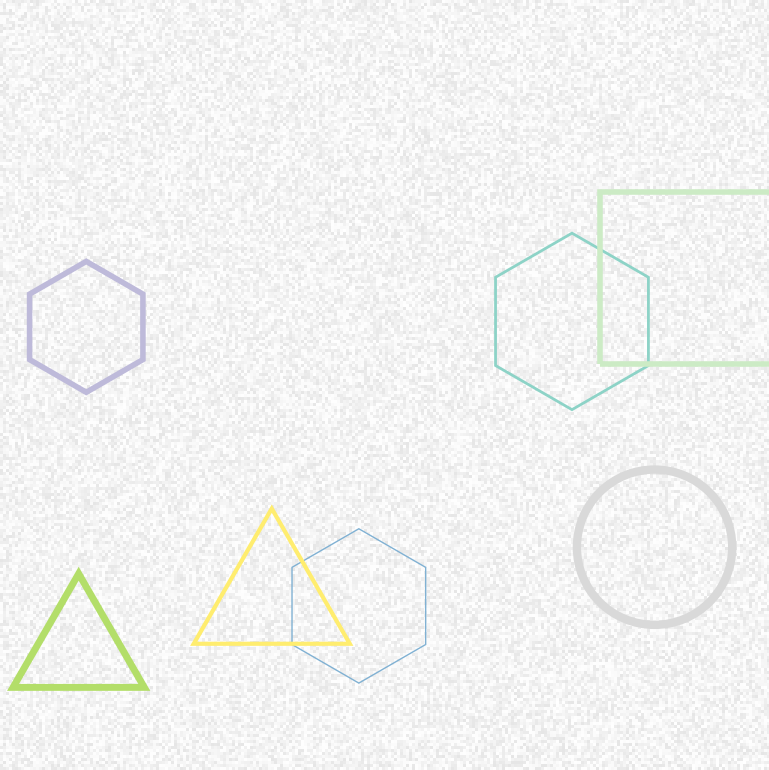[{"shape": "hexagon", "thickness": 1, "radius": 0.57, "center": [0.743, 0.583]}, {"shape": "hexagon", "thickness": 2, "radius": 0.42, "center": [0.112, 0.576]}, {"shape": "hexagon", "thickness": 0.5, "radius": 0.5, "center": [0.466, 0.213]}, {"shape": "triangle", "thickness": 2.5, "radius": 0.49, "center": [0.102, 0.157]}, {"shape": "circle", "thickness": 3, "radius": 0.5, "center": [0.85, 0.289]}, {"shape": "square", "thickness": 2, "radius": 0.56, "center": [0.891, 0.639]}, {"shape": "triangle", "thickness": 1.5, "radius": 0.59, "center": [0.353, 0.222]}]